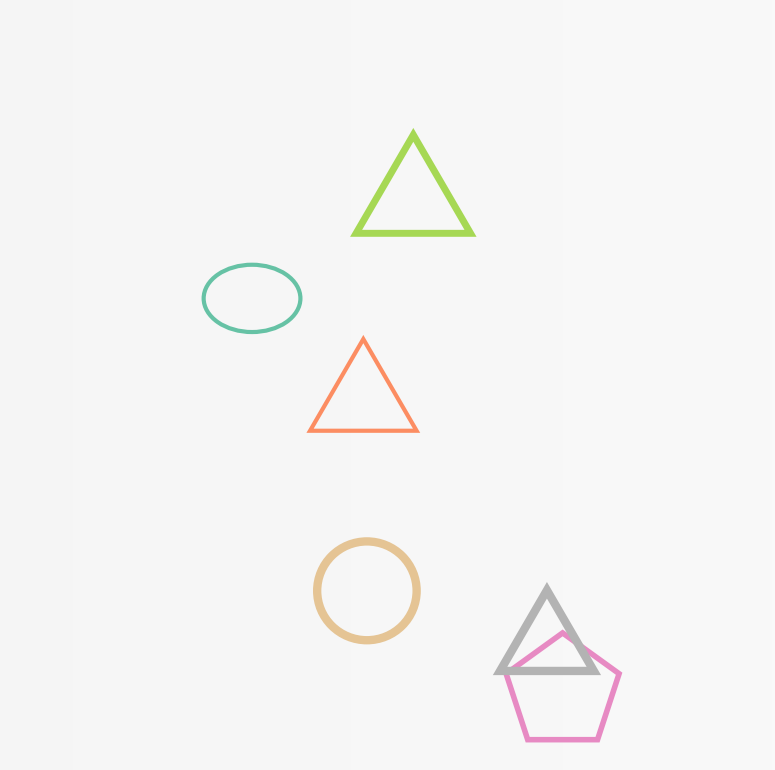[{"shape": "oval", "thickness": 1.5, "radius": 0.31, "center": [0.325, 0.612]}, {"shape": "triangle", "thickness": 1.5, "radius": 0.4, "center": [0.469, 0.48]}, {"shape": "pentagon", "thickness": 2, "radius": 0.38, "center": [0.726, 0.101]}, {"shape": "triangle", "thickness": 2.5, "radius": 0.43, "center": [0.533, 0.74]}, {"shape": "circle", "thickness": 3, "radius": 0.32, "center": [0.473, 0.233]}, {"shape": "triangle", "thickness": 3, "radius": 0.35, "center": [0.706, 0.164]}]